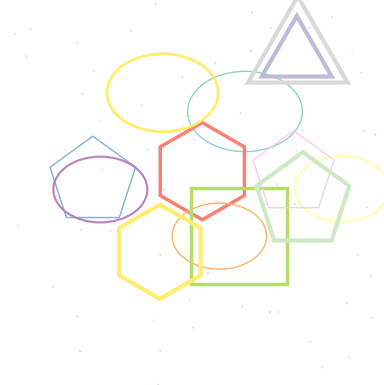[{"shape": "oval", "thickness": 1, "radius": 0.74, "center": [0.636, 0.71]}, {"shape": "oval", "thickness": 1.5, "radius": 0.61, "center": [0.888, 0.51]}, {"shape": "triangle", "thickness": 3, "radius": 0.52, "center": [0.771, 0.854]}, {"shape": "hexagon", "thickness": 2.5, "radius": 0.63, "center": [0.526, 0.555]}, {"shape": "pentagon", "thickness": 1, "radius": 0.58, "center": [0.241, 0.529]}, {"shape": "oval", "thickness": 1, "radius": 0.61, "center": [0.57, 0.387]}, {"shape": "square", "thickness": 2.5, "radius": 0.62, "center": [0.621, 0.388]}, {"shape": "pentagon", "thickness": 1, "radius": 0.55, "center": [0.763, 0.55]}, {"shape": "triangle", "thickness": 3, "radius": 0.75, "center": [0.773, 0.86]}, {"shape": "oval", "thickness": 1.5, "radius": 0.61, "center": [0.261, 0.508]}, {"shape": "pentagon", "thickness": 3, "radius": 0.63, "center": [0.787, 0.478]}, {"shape": "hexagon", "thickness": 3, "radius": 0.61, "center": [0.415, 0.346]}, {"shape": "oval", "thickness": 2, "radius": 0.72, "center": [0.422, 0.759]}]